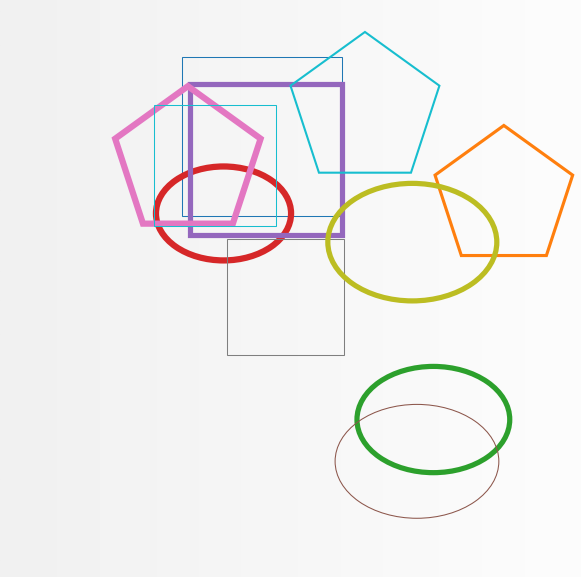[{"shape": "square", "thickness": 0.5, "radius": 0.69, "center": [0.451, 0.763]}, {"shape": "pentagon", "thickness": 1.5, "radius": 0.62, "center": [0.867, 0.657]}, {"shape": "oval", "thickness": 2.5, "radius": 0.66, "center": [0.746, 0.273]}, {"shape": "oval", "thickness": 3, "radius": 0.58, "center": [0.385, 0.63]}, {"shape": "square", "thickness": 2.5, "radius": 0.65, "center": [0.458, 0.723]}, {"shape": "oval", "thickness": 0.5, "radius": 0.7, "center": [0.717, 0.2]}, {"shape": "pentagon", "thickness": 3, "radius": 0.66, "center": [0.323, 0.718]}, {"shape": "square", "thickness": 0.5, "radius": 0.51, "center": [0.491, 0.485]}, {"shape": "oval", "thickness": 2.5, "radius": 0.73, "center": [0.709, 0.58]}, {"shape": "pentagon", "thickness": 1, "radius": 0.67, "center": [0.628, 0.809]}, {"shape": "square", "thickness": 0.5, "radius": 0.52, "center": [0.37, 0.712]}]